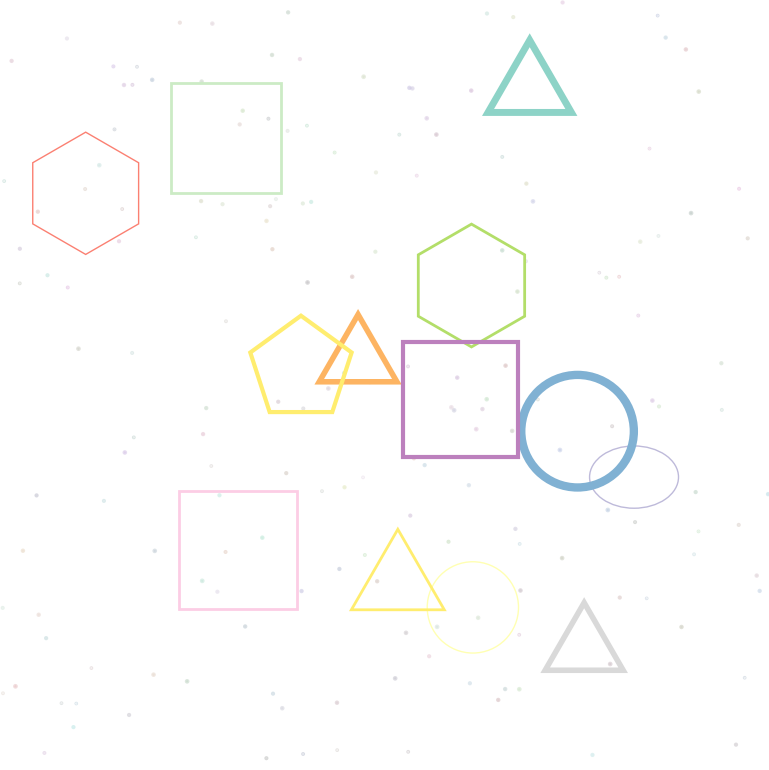[{"shape": "triangle", "thickness": 2.5, "radius": 0.31, "center": [0.688, 0.885]}, {"shape": "circle", "thickness": 0.5, "radius": 0.3, "center": [0.614, 0.211]}, {"shape": "oval", "thickness": 0.5, "radius": 0.29, "center": [0.823, 0.38]}, {"shape": "hexagon", "thickness": 0.5, "radius": 0.4, "center": [0.111, 0.749]}, {"shape": "circle", "thickness": 3, "radius": 0.37, "center": [0.75, 0.44]}, {"shape": "triangle", "thickness": 2, "radius": 0.29, "center": [0.465, 0.533]}, {"shape": "hexagon", "thickness": 1, "radius": 0.4, "center": [0.612, 0.629]}, {"shape": "square", "thickness": 1, "radius": 0.38, "center": [0.309, 0.285]}, {"shape": "triangle", "thickness": 2, "radius": 0.29, "center": [0.759, 0.159]}, {"shape": "square", "thickness": 1.5, "radius": 0.37, "center": [0.598, 0.481]}, {"shape": "square", "thickness": 1, "radius": 0.36, "center": [0.294, 0.82]}, {"shape": "pentagon", "thickness": 1.5, "radius": 0.35, "center": [0.391, 0.521]}, {"shape": "triangle", "thickness": 1, "radius": 0.35, "center": [0.517, 0.243]}]